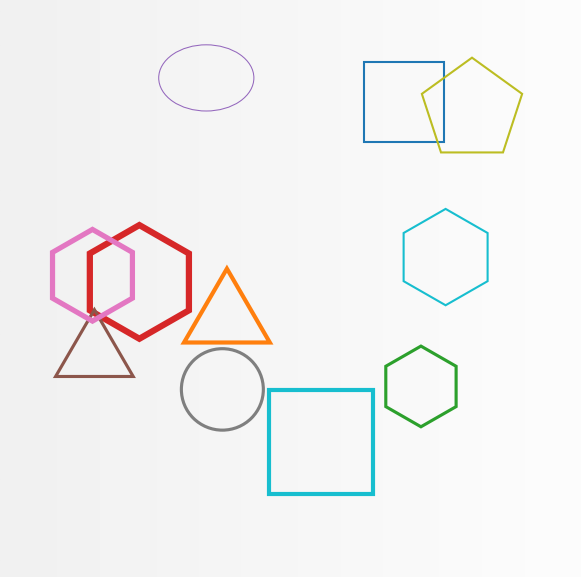[{"shape": "square", "thickness": 1, "radius": 0.35, "center": [0.695, 0.822]}, {"shape": "triangle", "thickness": 2, "radius": 0.43, "center": [0.39, 0.449]}, {"shape": "hexagon", "thickness": 1.5, "radius": 0.35, "center": [0.724, 0.33]}, {"shape": "hexagon", "thickness": 3, "radius": 0.49, "center": [0.24, 0.511]}, {"shape": "oval", "thickness": 0.5, "radius": 0.41, "center": [0.355, 0.864]}, {"shape": "triangle", "thickness": 1.5, "radius": 0.39, "center": [0.162, 0.386]}, {"shape": "hexagon", "thickness": 2.5, "radius": 0.4, "center": [0.159, 0.522]}, {"shape": "circle", "thickness": 1.5, "radius": 0.35, "center": [0.383, 0.325]}, {"shape": "pentagon", "thickness": 1, "radius": 0.45, "center": [0.812, 0.809]}, {"shape": "square", "thickness": 2, "radius": 0.45, "center": [0.553, 0.234]}, {"shape": "hexagon", "thickness": 1, "radius": 0.42, "center": [0.767, 0.554]}]